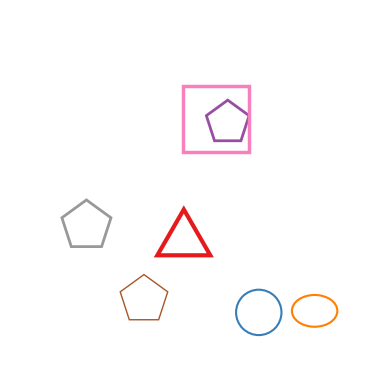[{"shape": "triangle", "thickness": 3, "radius": 0.4, "center": [0.477, 0.377]}, {"shape": "circle", "thickness": 1.5, "radius": 0.29, "center": [0.672, 0.189]}, {"shape": "pentagon", "thickness": 2, "radius": 0.29, "center": [0.591, 0.682]}, {"shape": "oval", "thickness": 1.5, "radius": 0.29, "center": [0.817, 0.193]}, {"shape": "pentagon", "thickness": 1, "radius": 0.32, "center": [0.374, 0.222]}, {"shape": "square", "thickness": 2.5, "radius": 0.42, "center": [0.561, 0.691]}, {"shape": "pentagon", "thickness": 2, "radius": 0.34, "center": [0.225, 0.414]}]